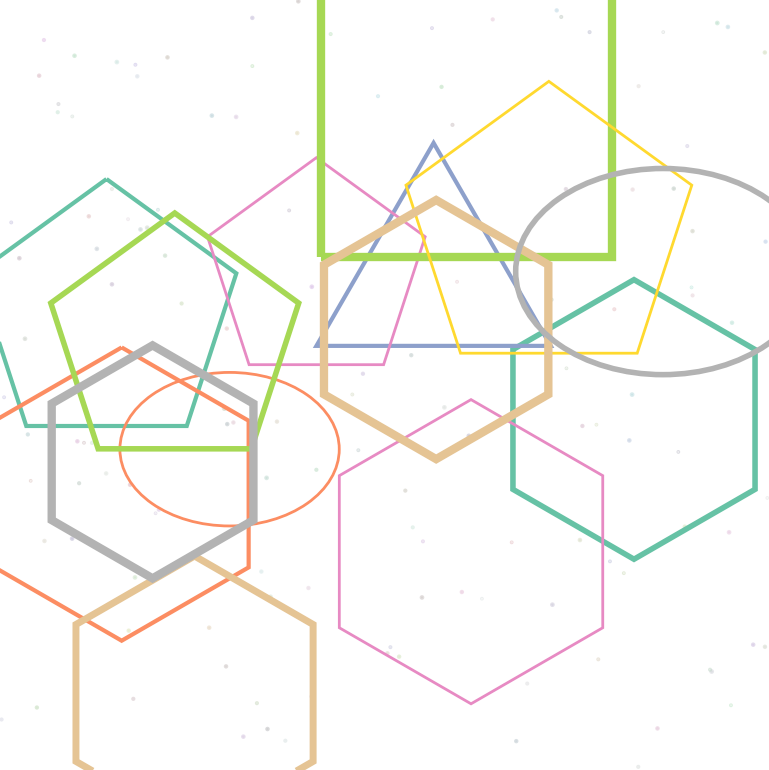[{"shape": "hexagon", "thickness": 2, "radius": 0.91, "center": [0.823, 0.455]}, {"shape": "pentagon", "thickness": 1.5, "radius": 0.89, "center": [0.138, 0.59]}, {"shape": "oval", "thickness": 1, "radius": 0.71, "center": [0.298, 0.417]}, {"shape": "hexagon", "thickness": 1.5, "radius": 0.95, "center": [0.158, 0.358]}, {"shape": "triangle", "thickness": 1.5, "radius": 0.88, "center": [0.563, 0.639]}, {"shape": "hexagon", "thickness": 1, "radius": 0.99, "center": [0.612, 0.283]}, {"shape": "pentagon", "thickness": 1, "radius": 0.74, "center": [0.411, 0.647]}, {"shape": "pentagon", "thickness": 2, "radius": 0.85, "center": [0.227, 0.554]}, {"shape": "square", "thickness": 3, "radius": 0.94, "center": [0.606, 0.855]}, {"shape": "pentagon", "thickness": 1, "radius": 0.98, "center": [0.713, 0.699]}, {"shape": "hexagon", "thickness": 3, "radius": 0.84, "center": [0.566, 0.572]}, {"shape": "hexagon", "thickness": 2.5, "radius": 0.89, "center": [0.253, 0.1]}, {"shape": "hexagon", "thickness": 3, "radius": 0.76, "center": [0.198, 0.4]}, {"shape": "oval", "thickness": 2, "radius": 0.96, "center": [0.861, 0.647]}]